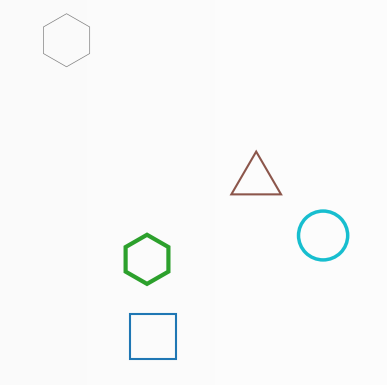[{"shape": "square", "thickness": 1.5, "radius": 0.29, "center": [0.394, 0.126]}, {"shape": "hexagon", "thickness": 3, "radius": 0.32, "center": [0.379, 0.326]}, {"shape": "triangle", "thickness": 1.5, "radius": 0.37, "center": [0.661, 0.532]}, {"shape": "hexagon", "thickness": 0.5, "radius": 0.34, "center": [0.172, 0.895]}, {"shape": "circle", "thickness": 2.5, "radius": 0.32, "center": [0.834, 0.388]}]